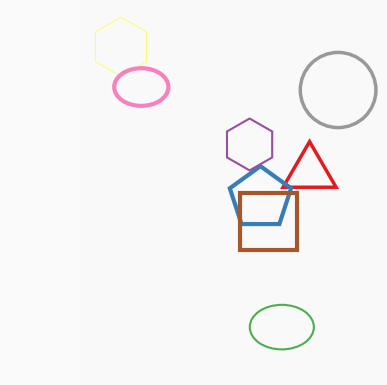[{"shape": "triangle", "thickness": 2.5, "radius": 0.39, "center": [0.799, 0.553]}, {"shape": "pentagon", "thickness": 3, "radius": 0.42, "center": [0.672, 0.485]}, {"shape": "oval", "thickness": 1.5, "radius": 0.41, "center": [0.727, 0.15]}, {"shape": "hexagon", "thickness": 1.5, "radius": 0.34, "center": [0.644, 0.625]}, {"shape": "hexagon", "thickness": 0.5, "radius": 0.38, "center": [0.312, 0.879]}, {"shape": "square", "thickness": 3, "radius": 0.37, "center": [0.693, 0.424]}, {"shape": "oval", "thickness": 3, "radius": 0.35, "center": [0.365, 0.774]}, {"shape": "circle", "thickness": 2.5, "radius": 0.49, "center": [0.873, 0.766]}]